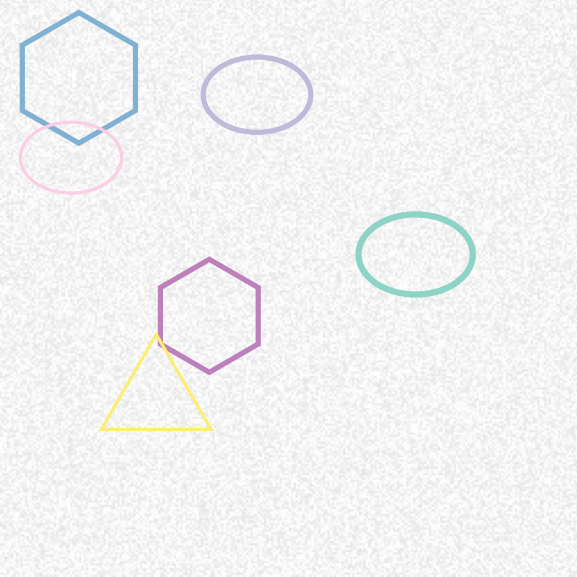[{"shape": "oval", "thickness": 3, "radius": 0.5, "center": [0.72, 0.559]}, {"shape": "oval", "thickness": 2.5, "radius": 0.47, "center": [0.445, 0.835]}, {"shape": "hexagon", "thickness": 2.5, "radius": 0.57, "center": [0.137, 0.864]}, {"shape": "oval", "thickness": 1.5, "radius": 0.44, "center": [0.123, 0.726]}, {"shape": "hexagon", "thickness": 2.5, "radius": 0.49, "center": [0.362, 0.452]}, {"shape": "triangle", "thickness": 1.5, "radius": 0.55, "center": [0.271, 0.31]}]